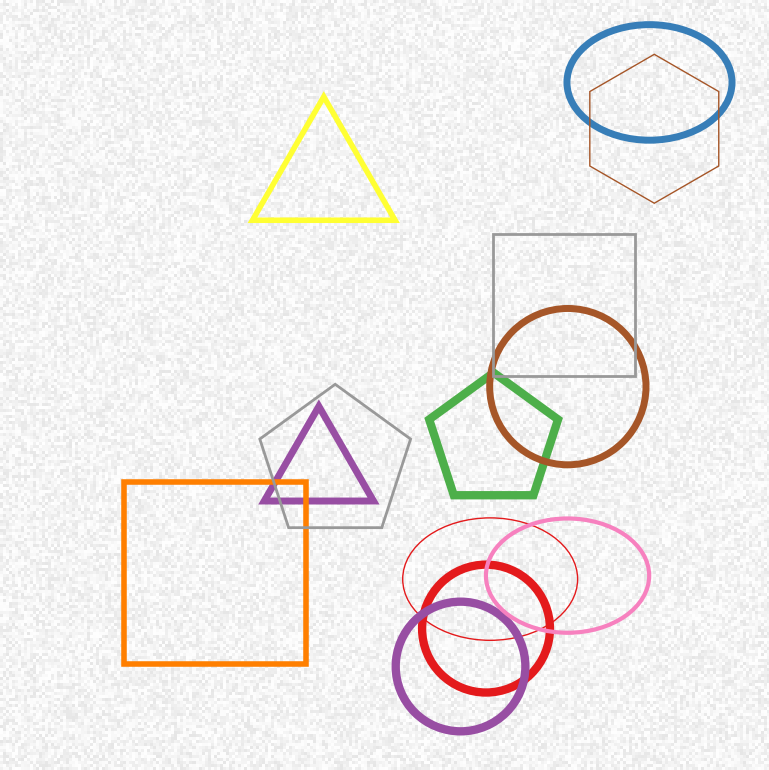[{"shape": "oval", "thickness": 0.5, "radius": 0.57, "center": [0.637, 0.248]}, {"shape": "circle", "thickness": 3, "radius": 0.42, "center": [0.631, 0.184]}, {"shape": "oval", "thickness": 2.5, "radius": 0.54, "center": [0.843, 0.893]}, {"shape": "pentagon", "thickness": 3, "radius": 0.44, "center": [0.641, 0.428]}, {"shape": "circle", "thickness": 3, "radius": 0.42, "center": [0.598, 0.134]}, {"shape": "triangle", "thickness": 2.5, "radius": 0.41, "center": [0.414, 0.39]}, {"shape": "square", "thickness": 2, "radius": 0.59, "center": [0.279, 0.256]}, {"shape": "triangle", "thickness": 2, "radius": 0.53, "center": [0.42, 0.767]}, {"shape": "circle", "thickness": 2.5, "radius": 0.51, "center": [0.737, 0.498]}, {"shape": "hexagon", "thickness": 0.5, "radius": 0.48, "center": [0.85, 0.833]}, {"shape": "oval", "thickness": 1.5, "radius": 0.53, "center": [0.737, 0.252]}, {"shape": "square", "thickness": 1, "radius": 0.46, "center": [0.732, 0.604]}, {"shape": "pentagon", "thickness": 1, "radius": 0.51, "center": [0.435, 0.398]}]